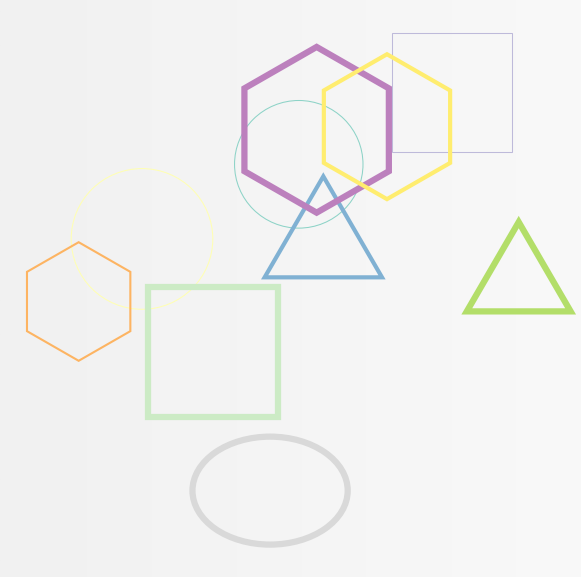[{"shape": "circle", "thickness": 0.5, "radius": 0.55, "center": [0.514, 0.715]}, {"shape": "circle", "thickness": 0.5, "radius": 0.61, "center": [0.244, 0.585]}, {"shape": "square", "thickness": 0.5, "radius": 0.51, "center": [0.778, 0.839]}, {"shape": "triangle", "thickness": 2, "radius": 0.58, "center": [0.556, 0.577]}, {"shape": "hexagon", "thickness": 1, "radius": 0.51, "center": [0.135, 0.477]}, {"shape": "triangle", "thickness": 3, "radius": 0.52, "center": [0.892, 0.511]}, {"shape": "oval", "thickness": 3, "radius": 0.67, "center": [0.465, 0.15]}, {"shape": "hexagon", "thickness": 3, "radius": 0.72, "center": [0.545, 0.774]}, {"shape": "square", "thickness": 3, "radius": 0.56, "center": [0.367, 0.389]}, {"shape": "hexagon", "thickness": 2, "radius": 0.63, "center": [0.666, 0.78]}]